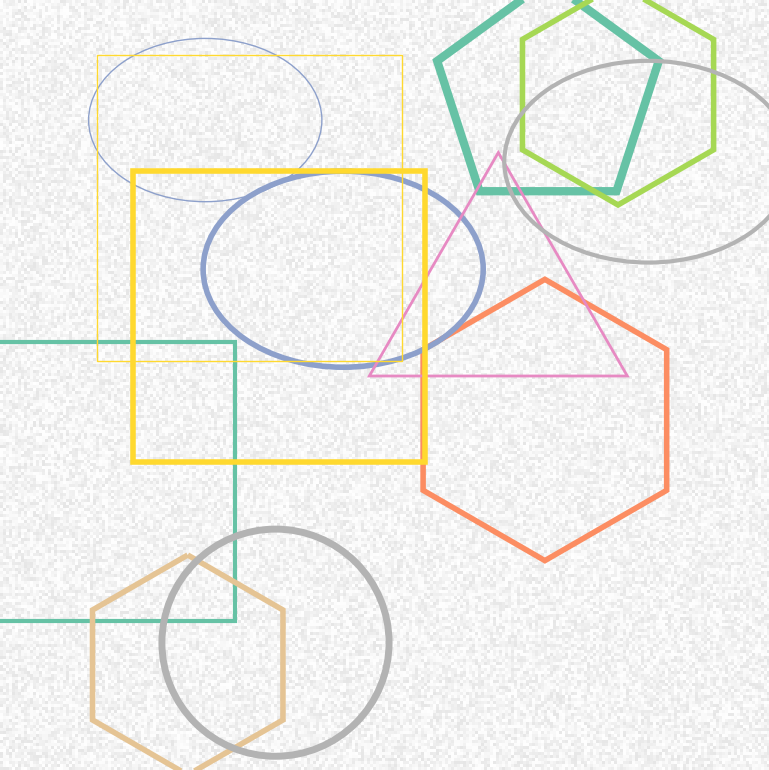[{"shape": "pentagon", "thickness": 3, "radius": 0.76, "center": [0.712, 0.874]}, {"shape": "square", "thickness": 1.5, "radius": 0.91, "center": [0.123, 0.375]}, {"shape": "hexagon", "thickness": 2, "radius": 0.91, "center": [0.708, 0.455]}, {"shape": "oval", "thickness": 0.5, "radius": 0.76, "center": [0.267, 0.844]}, {"shape": "oval", "thickness": 2, "radius": 0.91, "center": [0.446, 0.65]}, {"shape": "triangle", "thickness": 1, "radius": 0.97, "center": [0.647, 0.608]}, {"shape": "hexagon", "thickness": 2, "radius": 0.72, "center": [0.803, 0.877]}, {"shape": "square", "thickness": 2, "radius": 0.95, "center": [0.362, 0.589]}, {"shape": "square", "thickness": 0.5, "radius": 0.99, "center": [0.324, 0.73]}, {"shape": "hexagon", "thickness": 2, "radius": 0.71, "center": [0.244, 0.136]}, {"shape": "oval", "thickness": 1.5, "radius": 0.94, "center": [0.842, 0.79]}, {"shape": "circle", "thickness": 2.5, "radius": 0.74, "center": [0.358, 0.165]}]